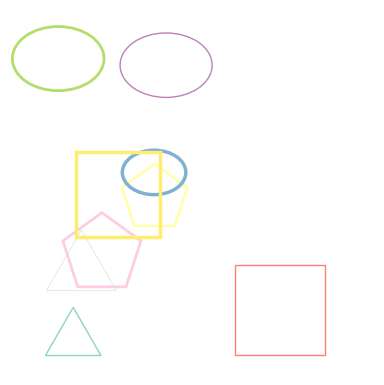[{"shape": "triangle", "thickness": 1, "radius": 0.42, "center": [0.19, 0.118]}, {"shape": "pentagon", "thickness": 2, "radius": 0.45, "center": [0.402, 0.485]}, {"shape": "square", "thickness": 1, "radius": 0.59, "center": [0.727, 0.195]}, {"shape": "oval", "thickness": 2.5, "radius": 0.41, "center": [0.4, 0.552]}, {"shape": "oval", "thickness": 2, "radius": 0.6, "center": [0.151, 0.848]}, {"shape": "pentagon", "thickness": 2, "radius": 0.53, "center": [0.265, 0.341]}, {"shape": "oval", "thickness": 1, "radius": 0.6, "center": [0.431, 0.831]}, {"shape": "triangle", "thickness": 0.5, "radius": 0.52, "center": [0.211, 0.298]}, {"shape": "square", "thickness": 2.5, "radius": 0.55, "center": [0.307, 0.495]}]